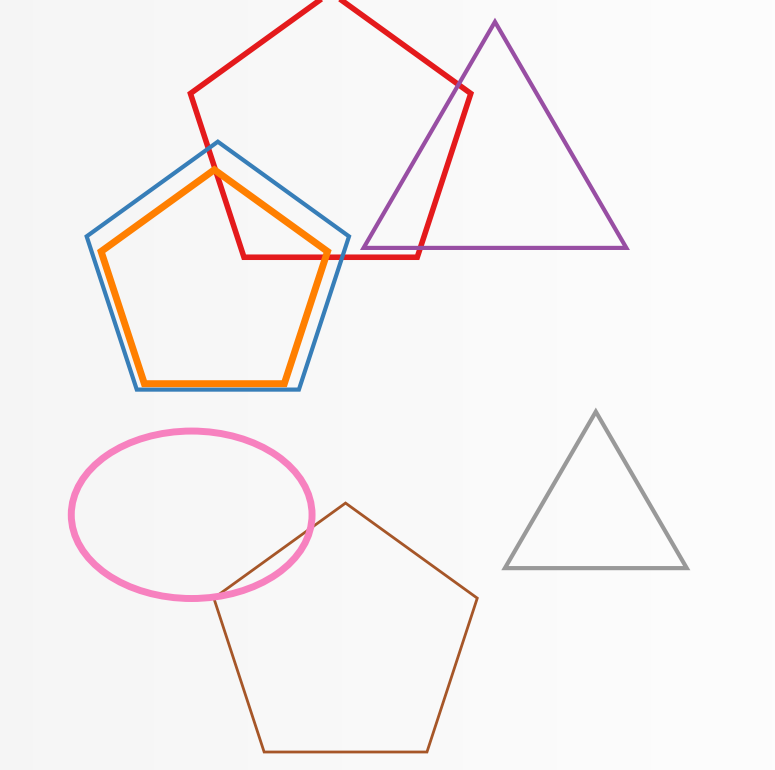[{"shape": "pentagon", "thickness": 2, "radius": 0.95, "center": [0.427, 0.82]}, {"shape": "pentagon", "thickness": 1.5, "radius": 0.89, "center": [0.281, 0.638]}, {"shape": "triangle", "thickness": 1.5, "radius": 0.98, "center": [0.639, 0.776]}, {"shape": "pentagon", "thickness": 2.5, "radius": 0.77, "center": [0.277, 0.626]}, {"shape": "pentagon", "thickness": 1, "radius": 0.89, "center": [0.446, 0.168]}, {"shape": "oval", "thickness": 2.5, "radius": 0.78, "center": [0.247, 0.331]}, {"shape": "triangle", "thickness": 1.5, "radius": 0.68, "center": [0.769, 0.33]}]